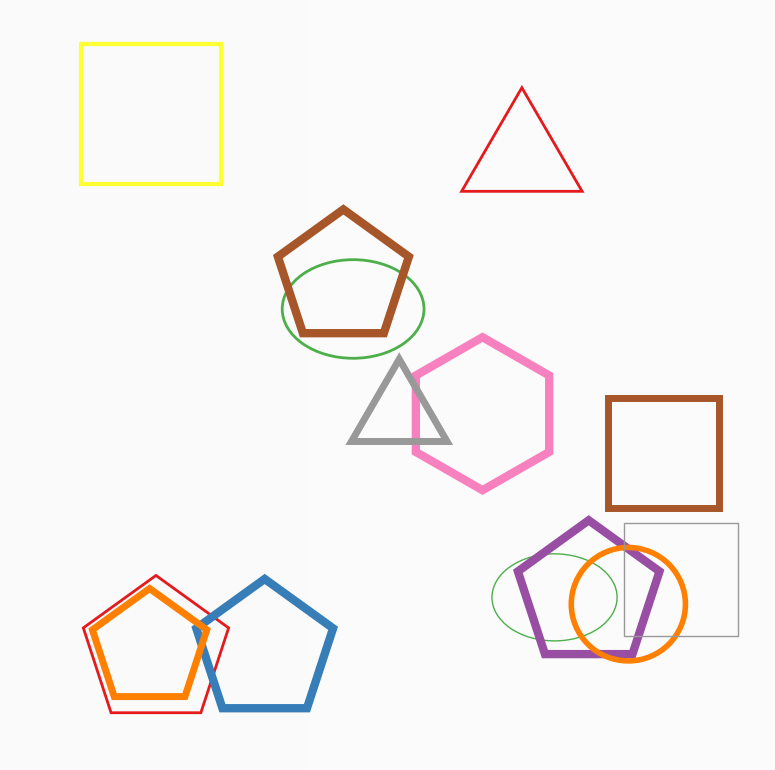[{"shape": "triangle", "thickness": 1, "radius": 0.45, "center": [0.673, 0.796]}, {"shape": "pentagon", "thickness": 1, "radius": 0.49, "center": [0.201, 0.154]}, {"shape": "pentagon", "thickness": 3, "radius": 0.46, "center": [0.342, 0.155]}, {"shape": "oval", "thickness": 1, "radius": 0.46, "center": [0.456, 0.599]}, {"shape": "oval", "thickness": 0.5, "radius": 0.4, "center": [0.716, 0.224]}, {"shape": "pentagon", "thickness": 3, "radius": 0.48, "center": [0.76, 0.228]}, {"shape": "pentagon", "thickness": 2.5, "radius": 0.39, "center": [0.193, 0.158]}, {"shape": "circle", "thickness": 2, "radius": 0.37, "center": [0.811, 0.215]}, {"shape": "square", "thickness": 1.5, "radius": 0.45, "center": [0.195, 0.852]}, {"shape": "pentagon", "thickness": 3, "radius": 0.44, "center": [0.443, 0.639]}, {"shape": "square", "thickness": 2.5, "radius": 0.36, "center": [0.856, 0.412]}, {"shape": "hexagon", "thickness": 3, "radius": 0.5, "center": [0.623, 0.463]}, {"shape": "triangle", "thickness": 2.5, "radius": 0.36, "center": [0.515, 0.462]}, {"shape": "square", "thickness": 0.5, "radius": 0.37, "center": [0.878, 0.247]}]